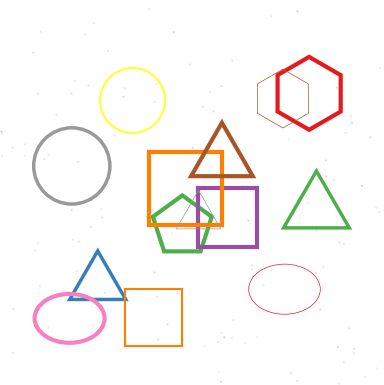[{"shape": "oval", "thickness": 0.5, "radius": 0.46, "center": [0.739, 0.249]}, {"shape": "hexagon", "thickness": 3, "radius": 0.47, "center": [0.803, 0.758]}, {"shape": "triangle", "thickness": 2.5, "radius": 0.42, "center": [0.254, 0.264]}, {"shape": "triangle", "thickness": 2.5, "radius": 0.49, "center": [0.822, 0.457]}, {"shape": "pentagon", "thickness": 3, "radius": 0.4, "center": [0.474, 0.412]}, {"shape": "square", "thickness": 3, "radius": 0.38, "center": [0.591, 0.436]}, {"shape": "square", "thickness": 1.5, "radius": 0.37, "center": [0.398, 0.176]}, {"shape": "square", "thickness": 3, "radius": 0.47, "center": [0.482, 0.511]}, {"shape": "circle", "thickness": 1.5, "radius": 0.42, "center": [0.344, 0.739]}, {"shape": "triangle", "thickness": 3, "radius": 0.46, "center": [0.576, 0.589]}, {"shape": "hexagon", "thickness": 0.5, "radius": 0.38, "center": [0.735, 0.744]}, {"shape": "oval", "thickness": 3, "radius": 0.45, "center": [0.181, 0.173]}, {"shape": "triangle", "thickness": 0.5, "radius": 0.33, "center": [0.516, 0.439]}, {"shape": "circle", "thickness": 2.5, "radius": 0.49, "center": [0.186, 0.569]}]